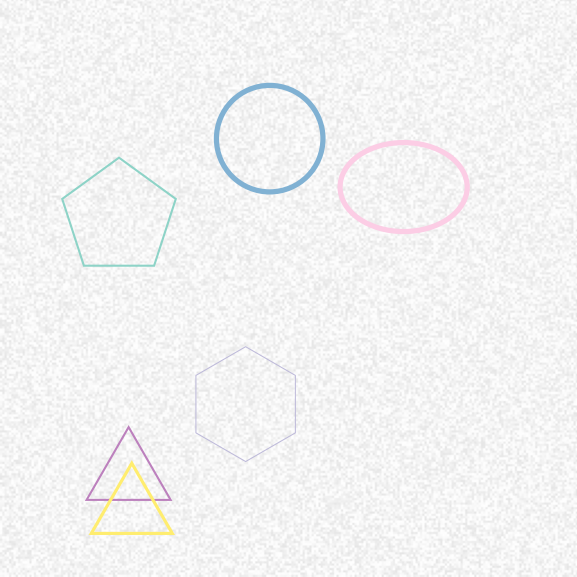[{"shape": "pentagon", "thickness": 1, "radius": 0.52, "center": [0.206, 0.623]}, {"shape": "hexagon", "thickness": 0.5, "radius": 0.5, "center": [0.425, 0.299]}, {"shape": "circle", "thickness": 2.5, "radius": 0.46, "center": [0.467, 0.759]}, {"shape": "oval", "thickness": 2.5, "radius": 0.55, "center": [0.699, 0.675]}, {"shape": "triangle", "thickness": 1, "radius": 0.42, "center": [0.223, 0.176]}, {"shape": "triangle", "thickness": 1.5, "radius": 0.4, "center": [0.228, 0.116]}]